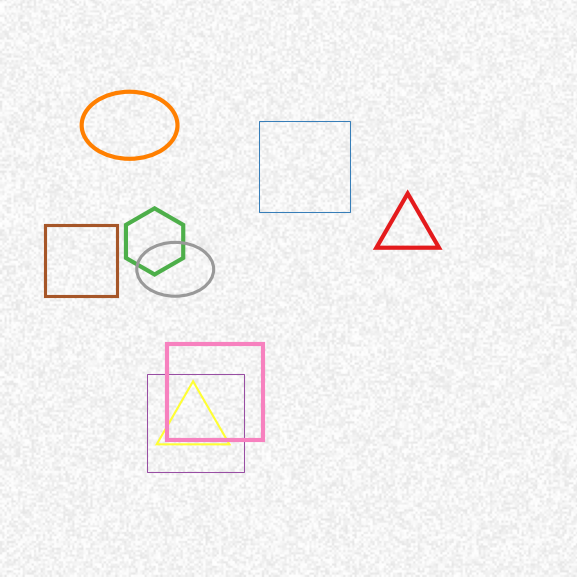[{"shape": "triangle", "thickness": 2, "radius": 0.31, "center": [0.706, 0.601]}, {"shape": "square", "thickness": 0.5, "radius": 0.39, "center": [0.527, 0.711]}, {"shape": "hexagon", "thickness": 2, "radius": 0.29, "center": [0.268, 0.581]}, {"shape": "square", "thickness": 0.5, "radius": 0.42, "center": [0.339, 0.267]}, {"shape": "oval", "thickness": 2, "radius": 0.41, "center": [0.224, 0.782]}, {"shape": "triangle", "thickness": 1, "radius": 0.36, "center": [0.334, 0.266]}, {"shape": "square", "thickness": 1.5, "radius": 0.31, "center": [0.14, 0.548]}, {"shape": "square", "thickness": 2, "radius": 0.42, "center": [0.372, 0.32]}, {"shape": "oval", "thickness": 1.5, "radius": 0.33, "center": [0.303, 0.533]}]